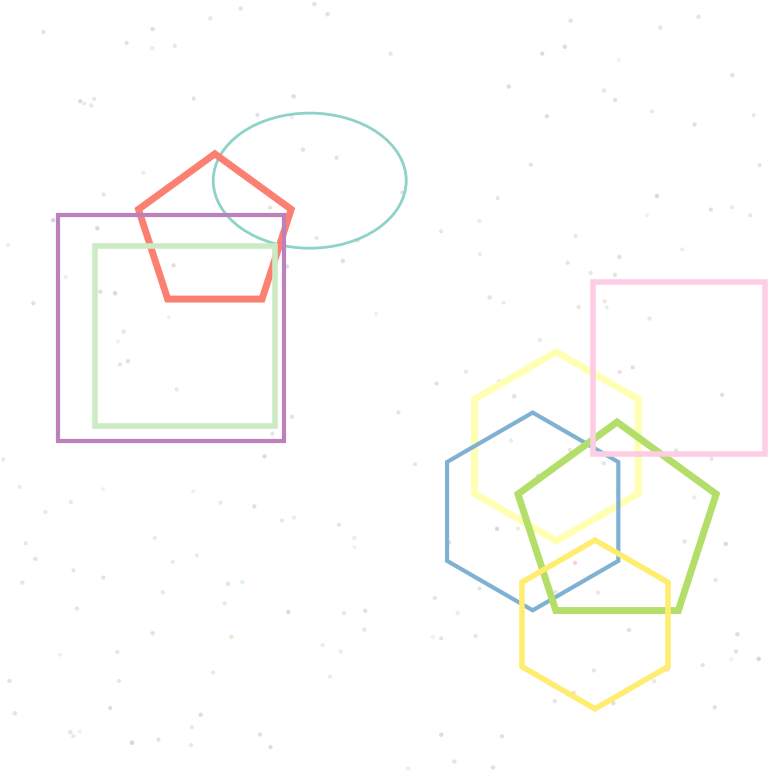[{"shape": "oval", "thickness": 1, "radius": 0.63, "center": [0.402, 0.765]}, {"shape": "hexagon", "thickness": 2.5, "radius": 0.61, "center": [0.723, 0.42]}, {"shape": "pentagon", "thickness": 2.5, "radius": 0.52, "center": [0.279, 0.696]}, {"shape": "hexagon", "thickness": 1.5, "radius": 0.64, "center": [0.692, 0.336]}, {"shape": "pentagon", "thickness": 2.5, "radius": 0.68, "center": [0.801, 0.317]}, {"shape": "square", "thickness": 2, "radius": 0.56, "center": [0.882, 0.522]}, {"shape": "square", "thickness": 1.5, "radius": 0.74, "center": [0.222, 0.574]}, {"shape": "square", "thickness": 2, "radius": 0.59, "center": [0.241, 0.564]}, {"shape": "hexagon", "thickness": 2, "radius": 0.55, "center": [0.773, 0.189]}]